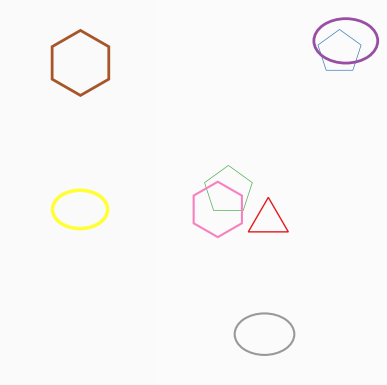[{"shape": "triangle", "thickness": 1, "radius": 0.3, "center": [0.692, 0.428]}, {"shape": "pentagon", "thickness": 0.5, "radius": 0.29, "center": [0.876, 0.865]}, {"shape": "pentagon", "thickness": 0.5, "radius": 0.32, "center": [0.589, 0.506]}, {"shape": "oval", "thickness": 2, "radius": 0.41, "center": [0.892, 0.894]}, {"shape": "oval", "thickness": 2.5, "radius": 0.36, "center": [0.207, 0.456]}, {"shape": "hexagon", "thickness": 2, "radius": 0.42, "center": [0.208, 0.837]}, {"shape": "hexagon", "thickness": 1.5, "radius": 0.36, "center": [0.562, 0.456]}, {"shape": "oval", "thickness": 1.5, "radius": 0.38, "center": [0.683, 0.132]}]